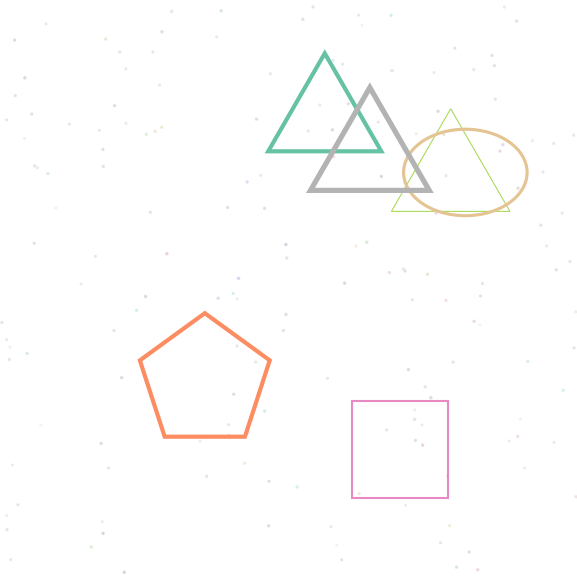[{"shape": "triangle", "thickness": 2, "radius": 0.57, "center": [0.562, 0.794]}, {"shape": "pentagon", "thickness": 2, "radius": 0.59, "center": [0.355, 0.339]}, {"shape": "square", "thickness": 1, "radius": 0.42, "center": [0.693, 0.221]}, {"shape": "triangle", "thickness": 0.5, "radius": 0.59, "center": [0.78, 0.692]}, {"shape": "oval", "thickness": 1.5, "radius": 0.53, "center": [0.806, 0.701]}, {"shape": "triangle", "thickness": 2.5, "radius": 0.59, "center": [0.64, 0.729]}]